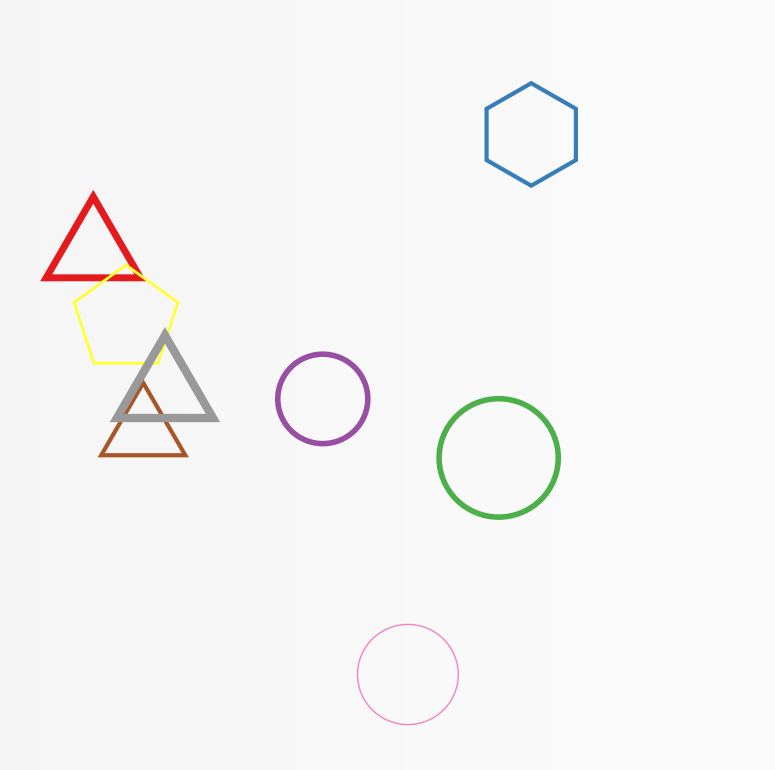[{"shape": "triangle", "thickness": 2.5, "radius": 0.35, "center": [0.12, 0.674]}, {"shape": "hexagon", "thickness": 1.5, "radius": 0.33, "center": [0.685, 0.825]}, {"shape": "circle", "thickness": 2, "radius": 0.38, "center": [0.643, 0.405]}, {"shape": "circle", "thickness": 2, "radius": 0.29, "center": [0.416, 0.482]}, {"shape": "pentagon", "thickness": 1, "radius": 0.35, "center": [0.163, 0.585]}, {"shape": "triangle", "thickness": 1.5, "radius": 0.31, "center": [0.185, 0.44]}, {"shape": "circle", "thickness": 0.5, "radius": 0.33, "center": [0.526, 0.124]}, {"shape": "triangle", "thickness": 3, "radius": 0.36, "center": [0.213, 0.493]}]